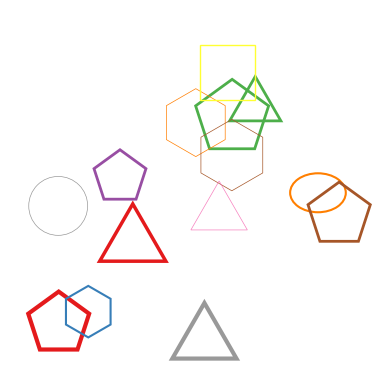[{"shape": "triangle", "thickness": 2.5, "radius": 0.5, "center": [0.345, 0.371]}, {"shape": "pentagon", "thickness": 3, "radius": 0.42, "center": [0.152, 0.159]}, {"shape": "hexagon", "thickness": 1.5, "radius": 0.33, "center": [0.229, 0.19]}, {"shape": "pentagon", "thickness": 2, "radius": 0.5, "center": [0.603, 0.694]}, {"shape": "triangle", "thickness": 2, "radius": 0.38, "center": [0.663, 0.724]}, {"shape": "pentagon", "thickness": 2, "radius": 0.35, "center": [0.312, 0.54]}, {"shape": "hexagon", "thickness": 0.5, "radius": 0.44, "center": [0.509, 0.681]}, {"shape": "oval", "thickness": 1.5, "radius": 0.36, "center": [0.826, 0.499]}, {"shape": "square", "thickness": 1, "radius": 0.36, "center": [0.591, 0.811]}, {"shape": "pentagon", "thickness": 2, "radius": 0.43, "center": [0.881, 0.442]}, {"shape": "hexagon", "thickness": 0.5, "radius": 0.46, "center": [0.602, 0.597]}, {"shape": "triangle", "thickness": 0.5, "radius": 0.42, "center": [0.569, 0.445]}, {"shape": "circle", "thickness": 0.5, "radius": 0.38, "center": [0.151, 0.465]}, {"shape": "triangle", "thickness": 3, "radius": 0.48, "center": [0.531, 0.117]}]